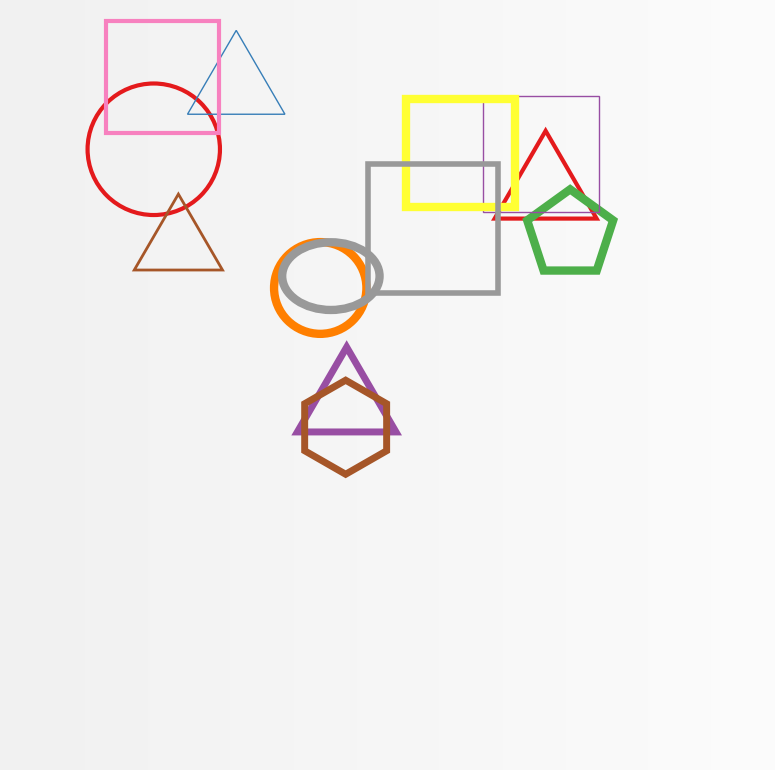[{"shape": "circle", "thickness": 1.5, "radius": 0.43, "center": [0.198, 0.806]}, {"shape": "triangle", "thickness": 1.5, "radius": 0.38, "center": [0.704, 0.754]}, {"shape": "triangle", "thickness": 0.5, "radius": 0.36, "center": [0.305, 0.888]}, {"shape": "pentagon", "thickness": 3, "radius": 0.29, "center": [0.736, 0.696]}, {"shape": "square", "thickness": 0.5, "radius": 0.38, "center": [0.698, 0.8]}, {"shape": "triangle", "thickness": 2.5, "radius": 0.37, "center": [0.447, 0.476]}, {"shape": "circle", "thickness": 3, "radius": 0.3, "center": [0.413, 0.626]}, {"shape": "square", "thickness": 3, "radius": 0.35, "center": [0.594, 0.802]}, {"shape": "hexagon", "thickness": 2.5, "radius": 0.31, "center": [0.446, 0.445]}, {"shape": "triangle", "thickness": 1, "radius": 0.33, "center": [0.23, 0.682]}, {"shape": "square", "thickness": 1.5, "radius": 0.36, "center": [0.21, 0.9]}, {"shape": "oval", "thickness": 3, "radius": 0.31, "center": [0.427, 0.641]}, {"shape": "square", "thickness": 2, "radius": 0.42, "center": [0.558, 0.703]}]